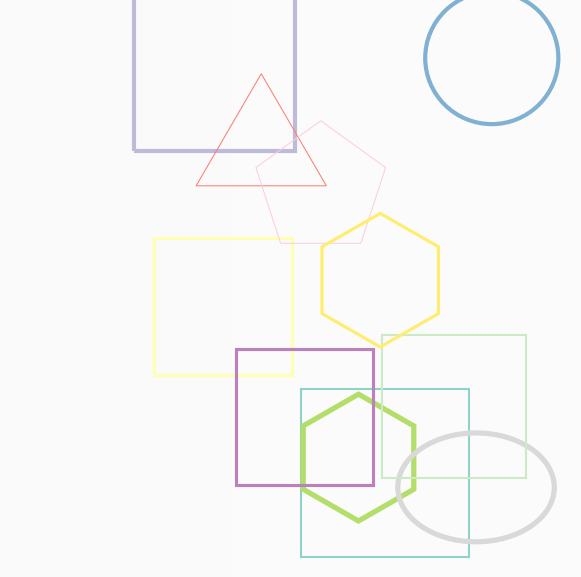[{"shape": "square", "thickness": 1, "radius": 0.72, "center": [0.662, 0.18]}, {"shape": "square", "thickness": 1.5, "radius": 0.59, "center": [0.384, 0.468]}, {"shape": "square", "thickness": 2, "radius": 0.69, "center": [0.369, 0.877]}, {"shape": "triangle", "thickness": 0.5, "radius": 0.65, "center": [0.449, 0.742]}, {"shape": "circle", "thickness": 2, "radius": 0.57, "center": [0.846, 0.899]}, {"shape": "hexagon", "thickness": 2.5, "radius": 0.55, "center": [0.617, 0.207]}, {"shape": "pentagon", "thickness": 0.5, "radius": 0.59, "center": [0.552, 0.673]}, {"shape": "oval", "thickness": 2.5, "radius": 0.67, "center": [0.819, 0.155]}, {"shape": "square", "thickness": 1.5, "radius": 0.59, "center": [0.524, 0.277]}, {"shape": "square", "thickness": 1, "radius": 0.62, "center": [0.782, 0.295]}, {"shape": "hexagon", "thickness": 1.5, "radius": 0.58, "center": [0.654, 0.514]}]